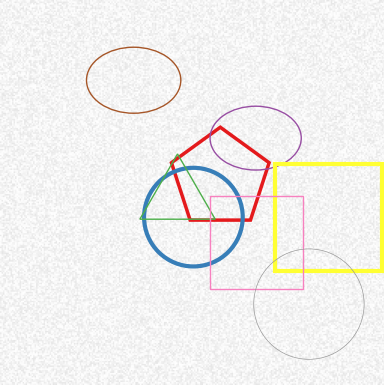[{"shape": "pentagon", "thickness": 2.5, "radius": 0.67, "center": [0.572, 0.536]}, {"shape": "circle", "thickness": 3, "radius": 0.64, "center": [0.502, 0.436]}, {"shape": "triangle", "thickness": 1, "radius": 0.56, "center": [0.461, 0.487]}, {"shape": "oval", "thickness": 1, "radius": 0.59, "center": [0.664, 0.641]}, {"shape": "square", "thickness": 3, "radius": 0.69, "center": [0.854, 0.434]}, {"shape": "oval", "thickness": 1, "radius": 0.61, "center": [0.347, 0.792]}, {"shape": "square", "thickness": 1, "radius": 0.61, "center": [0.667, 0.371]}, {"shape": "circle", "thickness": 0.5, "radius": 0.72, "center": [0.802, 0.21]}]